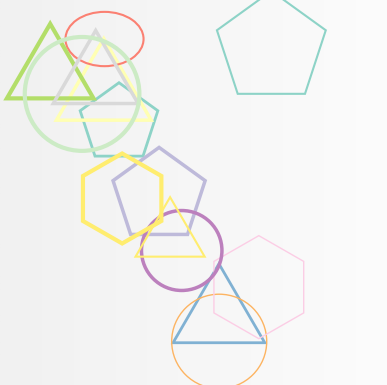[{"shape": "pentagon", "thickness": 2, "radius": 0.53, "center": [0.307, 0.68]}, {"shape": "pentagon", "thickness": 1.5, "radius": 0.74, "center": [0.7, 0.876]}, {"shape": "triangle", "thickness": 2.5, "radius": 0.71, "center": [0.268, 0.758]}, {"shape": "pentagon", "thickness": 2.5, "radius": 0.62, "center": [0.411, 0.492]}, {"shape": "oval", "thickness": 1.5, "radius": 0.5, "center": [0.27, 0.899]}, {"shape": "triangle", "thickness": 2, "radius": 0.68, "center": [0.565, 0.178]}, {"shape": "circle", "thickness": 1, "radius": 0.61, "center": [0.566, 0.113]}, {"shape": "triangle", "thickness": 3, "radius": 0.65, "center": [0.13, 0.809]}, {"shape": "hexagon", "thickness": 1, "radius": 0.67, "center": [0.668, 0.254]}, {"shape": "triangle", "thickness": 2.5, "radius": 0.63, "center": [0.247, 0.794]}, {"shape": "circle", "thickness": 2.5, "radius": 0.52, "center": [0.469, 0.349]}, {"shape": "circle", "thickness": 3, "radius": 0.74, "center": [0.212, 0.756]}, {"shape": "triangle", "thickness": 1.5, "radius": 0.51, "center": [0.439, 0.385]}, {"shape": "hexagon", "thickness": 3, "radius": 0.58, "center": [0.315, 0.484]}]